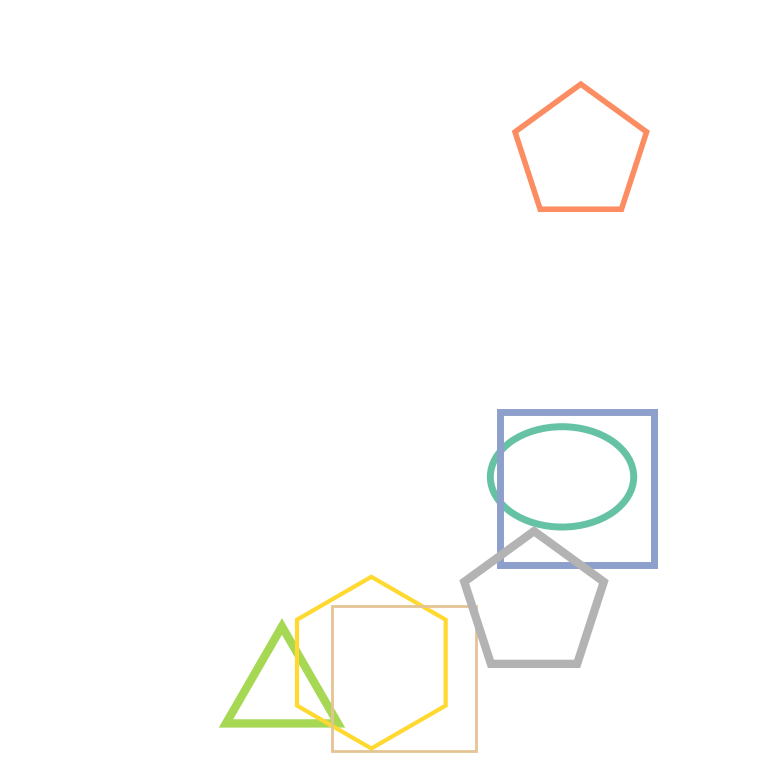[{"shape": "oval", "thickness": 2.5, "radius": 0.47, "center": [0.73, 0.381]}, {"shape": "pentagon", "thickness": 2, "radius": 0.45, "center": [0.754, 0.801]}, {"shape": "square", "thickness": 2.5, "radius": 0.5, "center": [0.749, 0.365]}, {"shape": "triangle", "thickness": 3, "radius": 0.42, "center": [0.366, 0.102]}, {"shape": "hexagon", "thickness": 1.5, "radius": 0.56, "center": [0.482, 0.139]}, {"shape": "square", "thickness": 1, "radius": 0.47, "center": [0.525, 0.119]}, {"shape": "pentagon", "thickness": 3, "radius": 0.48, "center": [0.694, 0.215]}]